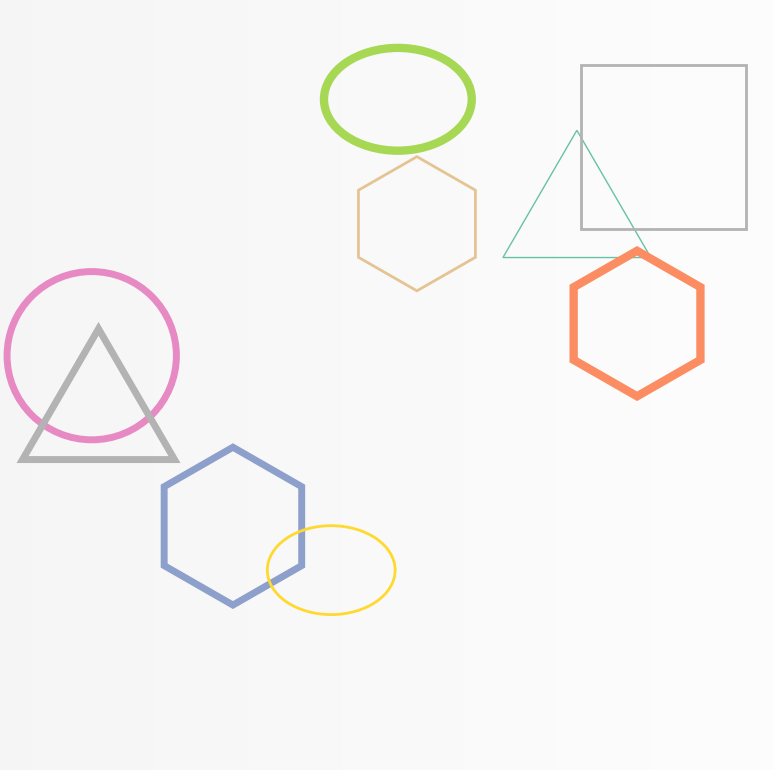[{"shape": "triangle", "thickness": 0.5, "radius": 0.55, "center": [0.744, 0.721]}, {"shape": "hexagon", "thickness": 3, "radius": 0.47, "center": [0.822, 0.58]}, {"shape": "hexagon", "thickness": 2.5, "radius": 0.51, "center": [0.301, 0.317]}, {"shape": "circle", "thickness": 2.5, "radius": 0.55, "center": [0.118, 0.538]}, {"shape": "oval", "thickness": 3, "radius": 0.48, "center": [0.513, 0.871]}, {"shape": "oval", "thickness": 1, "radius": 0.41, "center": [0.427, 0.26]}, {"shape": "hexagon", "thickness": 1, "radius": 0.44, "center": [0.538, 0.709]}, {"shape": "square", "thickness": 1, "radius": 0.53, "center": [0.856, 0.809]}, {"shape": "triangle", "thickness": 2.5, "radius": 0.57, "center": [0.127, 0.46]}]